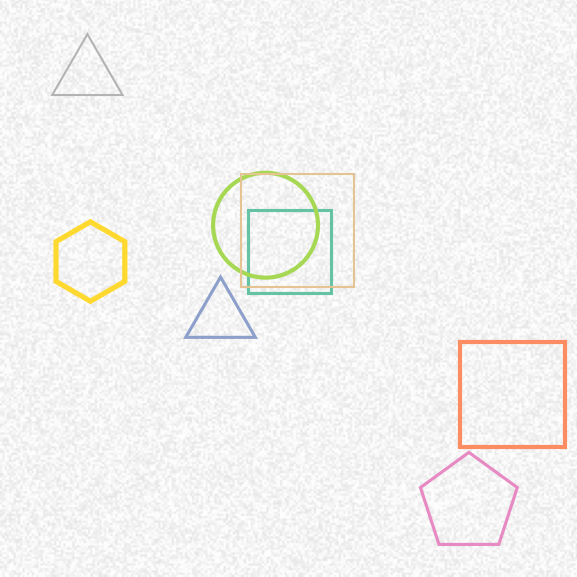[{"shape": "square", "thickness": 1.5, "radius": 0.36, "center": [0.501, 0.563]}, {"shape": "square", "thickness": 2, "radius": 0.45, "center": [0.888, 0.316]}, {"shape": "triangle", "thickness": 1.5, "radius": 0.35, "center": [0.382, 0.45]}, {"shape": "pentagon", "thickness": 1.5, "radius": 0.44, "center": [0.812, 0.128]}, {"shape": "circle", "thickness": 2, "radius": 0.45, "center": [0.46, 0.609]}, {"shape": "hexagon", "thickness": 2.5, "radius": 0.34, "center": [0.157, 0.546]}, {"shape": "square", "thickness": 1, "radius": 0.49, "center": [0.516, 0.6]}, {"shape": "triangle", "thickness": 1, "radius": 0.35, "center": [0.151, 0.87]}]